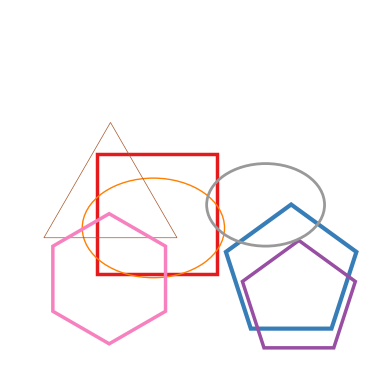[{"shape": "square", "thickness": 2.5, "radius": 0.78, "center": [0.407, 0.444]}, {"shape": "pentagon", "thickness": 3, "radius": 0.89, "center": [0.756, 0.291]}, {"shape": "pentagon", "thickness": 2.5, "radius": 0.77, "center": [0.776, 0.221]}, {"shape": "oval", "thickness": 1, "radius": 0.92, "center": [0.398, 0.408]}, {"shape": "triangle", "thickness": 0.5, "radius": 1.0, "center": [0.287, 0.482]}, {"shape": "hexagon", "thickness": 2.5, "radius": 0.84, "center": [0.284, 0.276]}, {"shape": "oval", "thickness": 2, "radius": 0.77, "center": [0.69, 0.468]}]